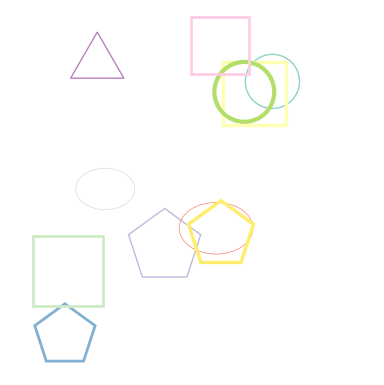[{"shape": "circle", "thickness": 1, "radius": 0.35, "center": [0.708, 0.789]}, {"shape": "square", "thickness": 2.5, "radius": 0.41, "center": [0.66, 0.757]}, {"shape": "pentagon", "thickness": 1, "radius": 0.49, "center": [0.428, 0.36]}, {"shape": "oval", "thickness": 0.5, "radius": 0.48, "center": [0.561, 0.407]}, {"shape": "pentagon", "thickness": 2, "radius": 0.41, "center": [0.169, 0.129]}, {"shape": "circle", "thickness": 3, "radius": 0.39, "center": [0.635, 0.761]}, {"shape": "square", "thickness": 2, "radius": 0.38, "center": [0.571, 0.882]}, {"shape": "oval", "thickness": 0.5, "radius": 0.38, "center": [0.273, 0.509]}, {"shape": "triangle", "thickness": 1, "radius": 0.4, "center": [0.253, 0.837]}, {"shape": "square", "thickness": 2, "radius": 0.46, "center": [0.176, 0.296]}, {"shape": "pentagon", "thickness": 2.5, "radius": 0.44, "center": [0.574, 0.39]}]